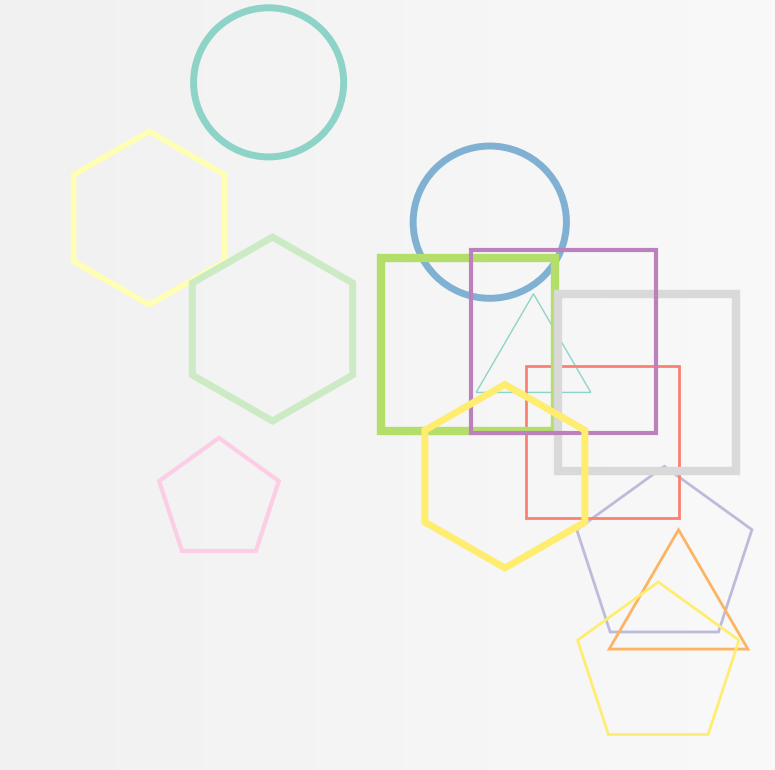[{"shape": "triangle", "thickness": 0.5, "radius": 0.43, "center": [0.688, 0.533]}, {"shape": "circle", "thickness": 2.5, "radius": 0.48, "center": [0.347, 0.893]}, {"shape": "hexagon", "thickness": 2, "radius": 0.56, "center": [0.192, 0.717]}, {"shape": "pentagon", "thickness": 1, "radius": 0.59, "center": [0.857, 0.275]}, {"shape": "square", "thickness": 1, "radius": 0.49, "center": [0.777, 0.426]}, {"shape": "circle", "thickness": 2.5, "radius": 0.49, "center": [0.632, 0.711]}, {"shape": "triangle", "thickness": 1, "radius": 0.52, "center": [0.876, 0.209]}, {"shape": "square", "thickness": 3, "radius": 0.56, "center": [0.604, 0.553]}, {"shape": "pentagon", "thickness": 1.5, "radius": 0.41, "center": [0.283, 0.35]}, {"shape": "square", "thickness": 3, "radius": 0.57, "center": [0.835, 0.503]}, {"shape": "square", "thickness": 1.5, "radius": 0.59, "center": [0.727, 0.557]}, {"shape": "hexagon", "thickness": 2.5, "radius": 0.6, "center": [0.352, 0.573]}, {"shape": "pentagon", "thickness": 1, "radius": 0.55, "center": [0.849, 0.135]}, {"shape": "hexagon", "thickness": 2.5, "radius": 0.6, "center": [0.651, 0.382]}]